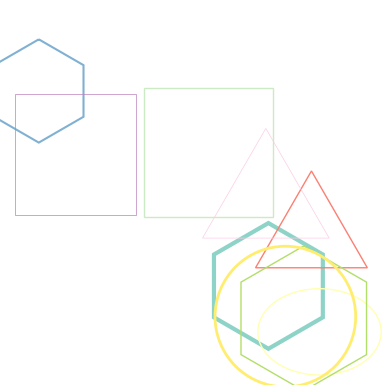[{"shape": "hexagon", "thickness": 3, "radius": 0.82, "center": [0.697, 0.257]}, {"shape": "oval", "thickness": 1, "radius": 0.8, "center": [0.83, 0.138]}, {"shape": "triangle", "thickness": 1, "radius": 0.84, "center": [0.809, 0.388]}, {"shape": "hexagon", "thickness": 1.5, "radius": 0.67, "center": [0.101, 0.764]}, {"shape": "hexagon", "thickness": 1, "radius": 0.94, "center": [0.789, 0.173]}, {"shape": "triangle", "thickness": 0.5, "radius": 0.95, "center": [0.69, 0.477]}, {"shape": "square", "thickness": 0.5, "radius": 0.79, "center": [0.196, 0.598]}, {"shape": "square", "thickness": 1, "radius": 0.84, "center": [0.541, 0.603]}, {"shape": "circle", "thickness": 2, "radius": 0.91, "center": [0.741, 0.178]}]